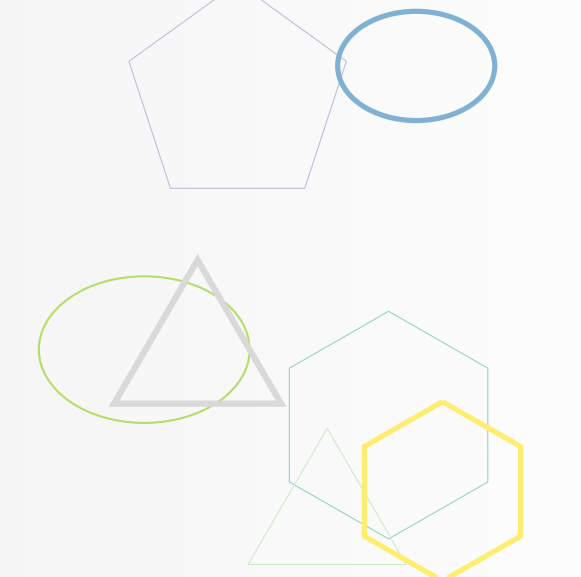[{"shape": "hexagon", "thickness": 0.5, "radius": 0.99, "center": [0.669, 0.263]}, {"shape": "pentagon", "thickness": 0.5, "radius": 0.98, "center": [0.409, 0.832]}, {"shape": "oval", "thickness": 2.5, "radius": 0.68, "center": [0.716, 0.885]}, {"shape": "oval", "thickness": 1, "radius": 0.91, "center": [0.248, 0.394]}, {"shape": "triangle", "thickness": 3, "radius": 0.83, "center": [0.34, 0.383]}, {"shape": "triangle", "thickness": 0.5, "radius": 0.79, "center": [0.563, 0.1]}, {"shape": "hexagon", "thickness": 2.5, "radius": 0.78, "center": [0.761, 0.148]}]